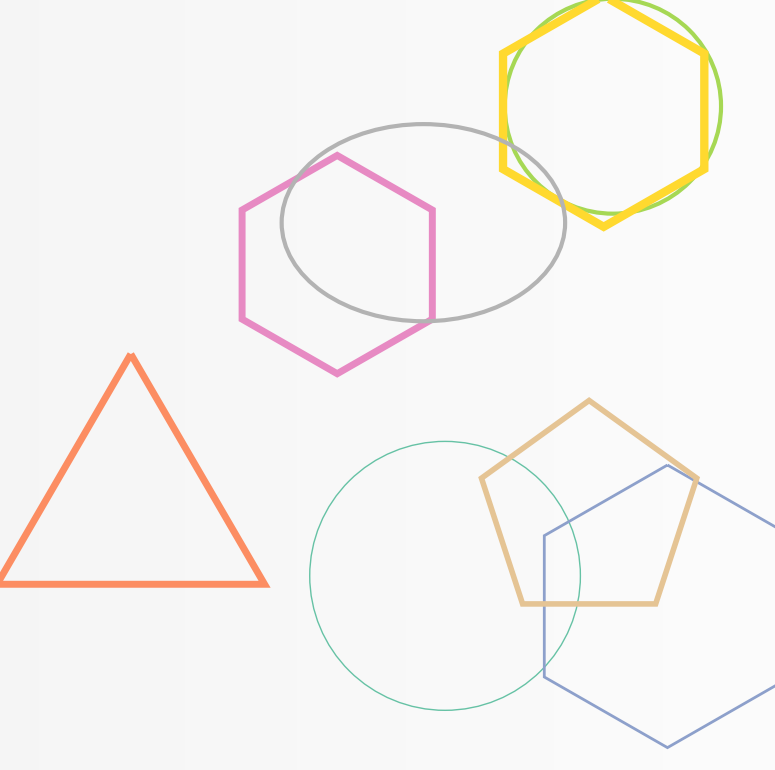[{"shape": "circle", "thickness": 0.5, "radius": 0.87, "center": [0.574, 0.252]}, {"shape": "triangle", "thickness": 2.5, "radius": 1.0, "center": [0.169, 0.341]}, {"shape": "hexagon", "thickness": 1, "radius": 0.92, "center": [0.861, 0.213]}, {"shape": "hexagon", "thickness": 2.5, "radius": 0.71, "center": [0.435, 0.656]}, {"shape": "circle", "thickness": 1.5, "radius": 0.7, "center": [0.791, 0.862]}, {"shape": "hexagon", "thickness": 3, "radius": 0.75, "center": [0.779, 0.855]}, {"shape": "pentagon", "thickness": 2, "radius": 0.73, "center": [0.76, 0.334]}, {"shape": "oval", "thickness": 1.5, "radius": 0.91, "center": [0.546, 0.711]}]